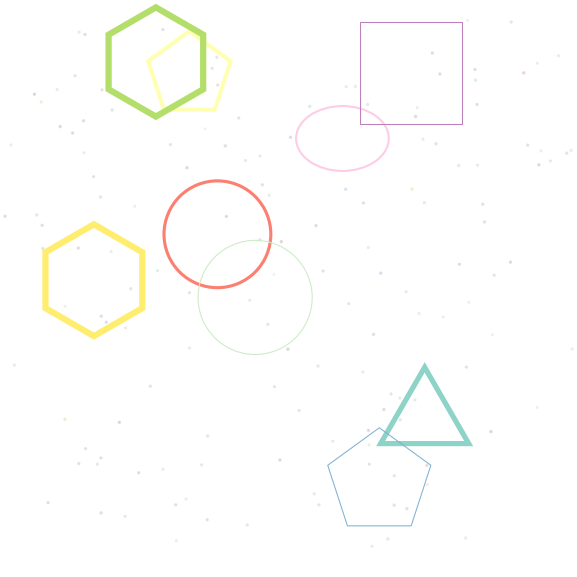[{"shape": "triangle", "thickness": 2.5, "radius": 0.44, "center": [0.735, 0.275]}, {"shape": "pentagon", "thickness": 2, "radius": 0.37, "center": [0.328, 0.87]}, {"shape": "circle", "thickness": 1.5, "radius": 0.46, "center": [0.376, 0.593]}, {"shape": "pentagon", "thickness": 0.5, "radius": 0.47, "center": [0.657, 0.164]}, {"shape": "hexagon", "thickness": 3, "radius": 0.47, "center": [0.27, 0.892]}, {"shape": "oval", "thickness": 1, "radius": 0.4, "center": [0.593, 0.759]}, {"shape": "square", "thickness": 0.5, "radius": 0.44, "center": [0.712, 0.873]}, {"shape": "circle", "thickness": 0.5, "radius": 0.49, "center": [0.442, 0.484]}, {"shape": "hexagon", "thickness": 3, "radius": 0.48, "center": [0.163, 0.514]}]